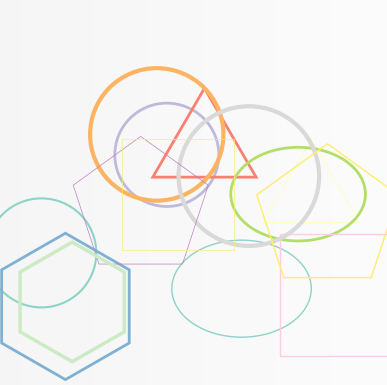[{"shape": "circle", "thickness": 1.5, "radius": 0.71, "center": [0.107, 0.343]}, {"shape": "oval", "thickness": 1, "radius": 0.9, "center": [0.623, 0.25]}, {"shape": "triangle", "thickness": 0.5, "radius": 0.72, "center": [0.803, 0.494]}, {"shape": "circle", "thickness": 2, "radius": 0.67, "center": [0.43, 0.598]}, {"shape": "triangle", "thickness": 2, "radius": 0.77, "center": [0.528, 0.617]}, {"shape": "hexagon", "thickness": 2, "radius": 0.95, "center": [0.169, 0.204]}, {"shape": "circle", "thickness": 3, "radius": 0.86, "center": [0.405, 0.651]}, {"shape": "oval", "thickness": 2, "radius": 0.87, "center": [0.769, 0.496]}, {"shape": "square", "thickness": 1, "radius": 0.79, "center": [0.882, 0.234]}, {"shape": "circle", "thickness": 3, "radius": 0.91, "center": [0.642, 0.543]}, {"shape": "pentagon", "thickness": 0.5, "radius": 0.92, "center": [0.363, 0.462]}, {"shape": "hexagon", "thickness": 2.5, "radius": 0.78, "center": [0.186, 0.216]}, {"shape": "pentagon", "thickness": 1, "radius": 0.96, "center": [0.845, 0.434]}, {"shape": "square", "thickness": 0.5, "radius": 0.72, "center": [0.459, 0.496]}]